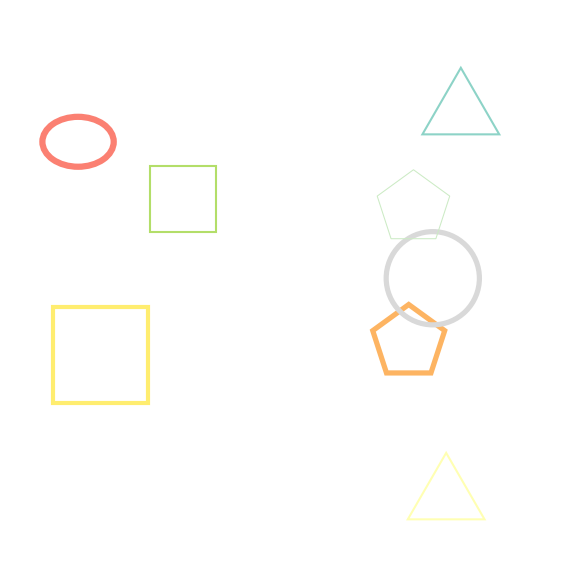[{"shape": "triangle", "thickness": 1, "radius": 0.38, "center": [0.798, 0.805]}, {"shape": "triangle", "thickness": 1, "radius": 0.38, "center": [0.773, 0.138]}, {"shape": "oval", "thickness": 3, "radius": 0.31, "center": [0.135, 0.754]}, {"shape": "pentagon", "thickness": 2.5, "radius": 0.33, "center": [0.708, 0.406]}, {"shape": "square", "thickness": 1, "radius": 0.29, "center": [0.316, 0.655]}, {"shape": "circle", "thickness": 2.5, "radius": 0.4, "center": [0.749, 0.517]}, {"shape": "pentagon", "thickness": 0.5, "radius": 0.33, "center": [0.716, 0.639]}, {"shape": "square", "thickness": 2, "radius": 0.41, "center": [0.174, 0.385]}]